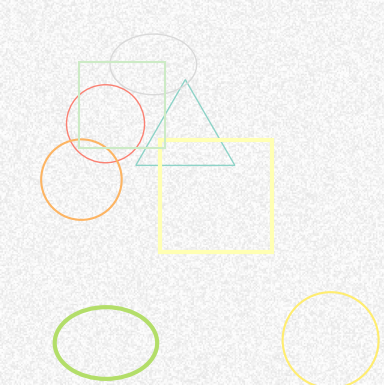[{"shape": "triangle", "thickness": 1, "radius": 0.74, "center": [0.481, 0.645]}, {"shape": "square", "thickness": 3, "radius": 0.73, "center": [0.56, 0.492]}, {"shape": "circle", "thickness": 1, "radius": 0.51, "center": [0.274, 0.679]}, {"shape": "circle", "thickness": 1.5, "radius": 0.52, "center": [0.211, 0.533]}, {"shape": "oval", "thickness": 3, "radius": 0.67, "center": [0.275, 0.109]}, {"shape": "oval", "thickness": 1, "radius": 0.56, "center": [0.398, 0.833]}, {"shape": "square", "thickness": 1.5, "radius": 0.56, "center": [0.318, 0.726]}, {"shape": "circle", "thickness": 1.5, "radius": 0.62, "center": [0.859, 0.117]}]